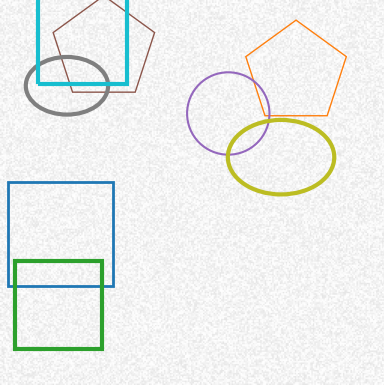[{"shape": "square", "thickness": 2, "radius": 0.68, "center": [0.157, 0.392]}, {"shape": "pentagon", "thickness": 1, "radius": 0.69, "center": [0.769, 0.81]}, {"shape": "square", "thickness": 3, "radius": 0.57, "center": [0.152, 0.208]}, {"shape": "circle", "thickness": 1.5, "radius": 0.53, "center": [0.593, 0.705]}, {"shape": "pentagon", "thickness": 1, "radius": 0.69, "center": [0.27, 0.873]}, {"shape": "oval", "thickness": 3, "radius": 0.53, "center": [0.174, 0.777]}, {"shape": "oval", "thickness": 3, "radius": 0.69, "center": [0.73, 0.592]}, {"shape": "square", "thickness": 3, "radius": 0.58, "center": [0.215, 0.897]}]